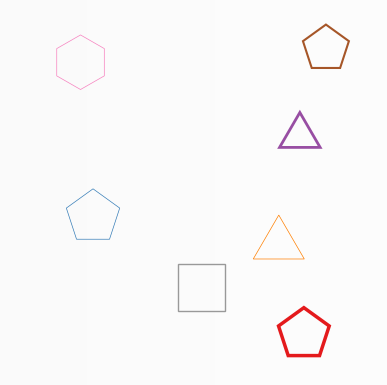[{"shape": "pentagon", "thickness": 2.5, "radius": 0.34, "center": [0.784, 0.132]}, {"shape": "pentagon", "thickness": 0.5, "radius": 0.36, "center": [0.24, 0.437]}, {"shape": "triangle", "thickness": 2, "radius": 0.3, "center": [0.774, 0.647]}, {"shape": "triangle", "thickness": 0.5, "radius": 0.38, "center": [0.719, 0.365]}, {"shape": "pentagon", "thickness": 1.5, "radius": 0.31, "center": [0.841, 0.874]}, {"shape": "hexagon", "thickness": 0.5, "radius": 0.35, "center": [0.208, 0.838]}, {"shape": "square", "thickness": 1, "radius": 0.31, "center": [0.519, 0.253]}]